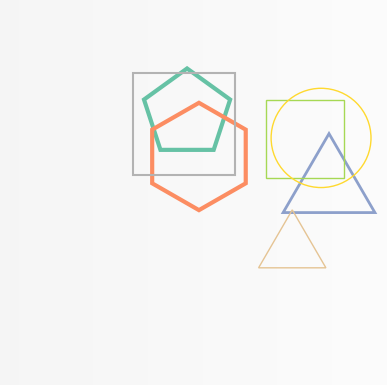[{"shape": "pentagon", "thickness": 3, "radius": 0.58, "center": [0.483, 0.705]}, {"shape": "hexagon", "thickness": 3, "radius": 0.7, "center": [0.513, 0.594]}, {"shape": "triangle", "thickness": 2, "radius": 0.68, "center": [0.849, 0.516]}, {"shape": "square", "thickness": 1, "radius": 0.51, "center": [0.787, 0.639]}, {"shape": "circle", "thickness": 1, "radius": 0.64, "center": [0.829, 0.642]}, {"shape": "triangle", "thickness": 1, "radius": 0.5, "center": [0.754, 0.355]}, {"shape": "square", "thickness": 1.5, "radius": 0.66, "center": [0.476, 0.678]}]